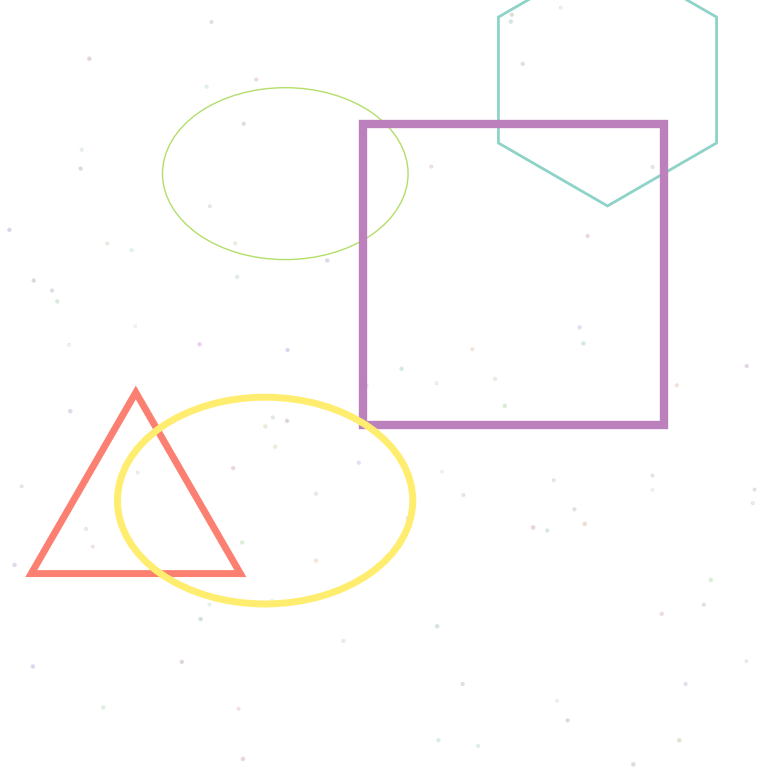[{"shape": "hexagon", "thickness": 1, "radius": 0.82, "center": [0.789, 0.896]}, {"shape": "triangle", "thickness": 2.5, "radius": 0.78, "center": [0.176, 0.333]}, {"shape": "oval", "thickness": 0.5, "radius": 0.8, "center": [0.371, 0.775]}, {"shape": "square", "thickness": 3, "radius": 0.98, "center": [0.667, 0.643]}, {"shape": "oval", "thickness": 2.5, "radius": 0.96, "center": [0.344, 0.35]}]